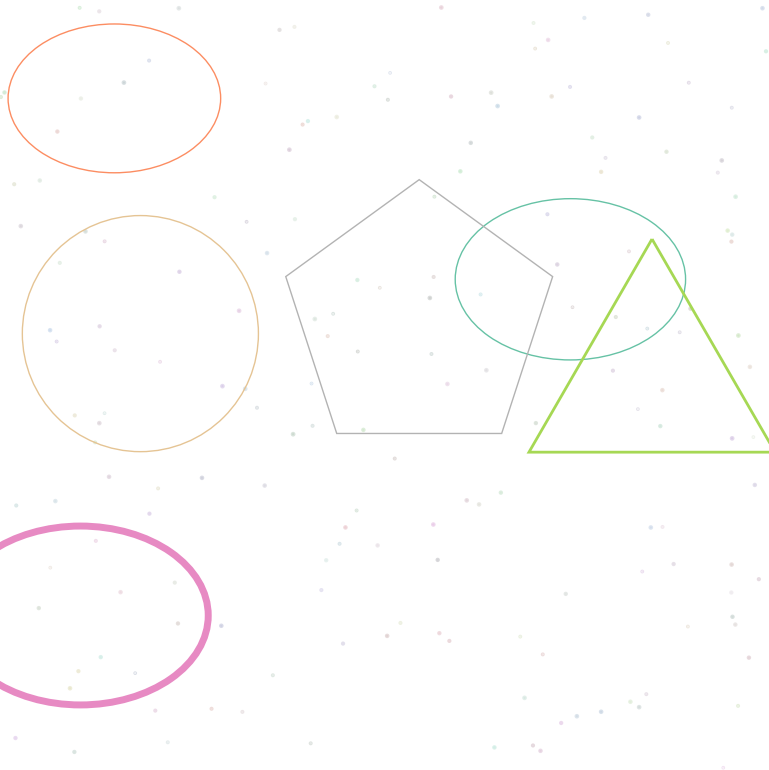[{"shape": "oval", "thickness": 0.5, "radius": 0.75, "center": [0.741, 0.637]}, {"shape": "oval", "thickness": 0.5, "radius": 0.69, "center": [0.149, 0.872]}, {"shape": "oval", "thickness": 2.5, "radius": 0.83, "center": [0.104, 0.201]}, {"shape": "triangle", "thickness": 1, "radius": 0.92, "center": [0.847, 0.505]}, {"shape": "circle", "thickness": 0.5, "radius": 0.77, "center": [0.182, 0.567]}, {"shape": "pentagon", "thickness": 0.5, "radius": 0.91, "center": [0.544, 0.584]}]